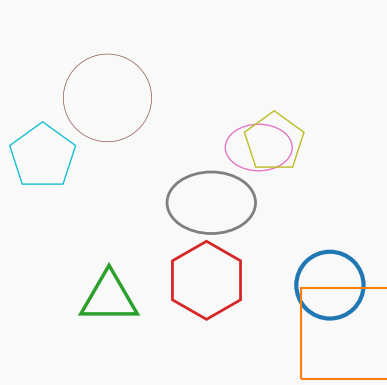[{"shape": "circle", "thickness": 3, "radius": 0.43, "center": [0.851, 0.259]}, {"shape": "square", "thickness": 1.5, "radius": 0.59, "center": [0.896, 0.134]}, {"shape": "triangle", "thickness": 2.5, "radius": 0.42, "center": [0.281, 0.227]}, {"shape": "hexagon", "thickness": 2, "radius": 0.51, "center": [0.533, 0.272]}, {"shape": "circle", "thickness": 0.5, "radius": 0.57, "center": [0.277, 0.746]}, {"shape": "oval", "thickness": 1, "radius": 0.43, "center": [0.668, 0.617]}, {"shape": "oval", "thickness": 2, "radius": 0.57, "center": [0.545, 0.473]}, {"shape": "pentagon", "thickness": 1, "radius": 0.4, "center": [0.708, 0.631]}, {"shape": "pentagon", "thickness": 1, "radius": 0.45, "center": [0.11, 0.594]}]